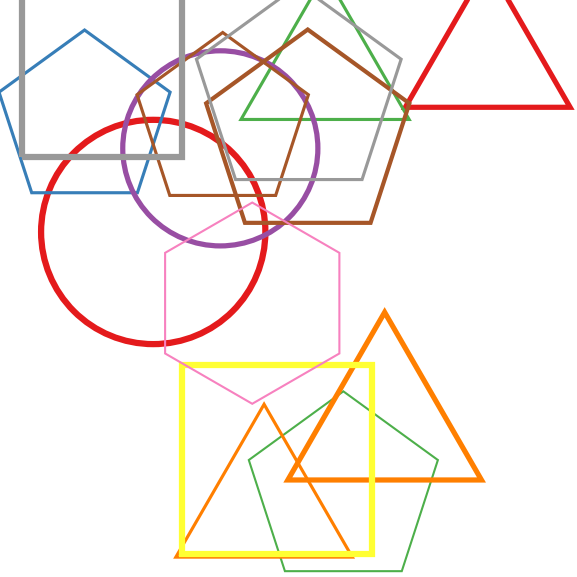[{"shape": "circle", "thickness": 3, "radius": 0.97, "center": [0.265, 0.597]}, {"shape": "triangle", "thickness": 2.5, "radius": 0.82, "center": [0.845, 0.896]}, {"shape": "pentagon", "thickness": 1.5, "radius": 0.78, "center": [0.146, 0.791]}, {"shape": "triangle", "thickness": 1.5, "radius": 0.84, "center": [0.563, 0.876]}, {"shape": "pentagon", "thickness": 1, "radius": 0.86, "center": [0.595, 0.149]}, {"shape": "circle", "thickness": 2.5, "radius": 0.84, "center": [0.381, 0.742]}, {"shape": "triangle", "thickness": 1.5, "radius": 0.88, "center": [0.457, 0.123]}, {"shape": "triangle", "thickness": 2.5, "radius": 0.97, "center": [0.666, 0.265]}, {"shape": "square", "thickness": 3, "radius": 0.82, "center": [0.48, 0.204]}, {"shape": "pentagon", "thickness": 1.5, "radius": 0.78, "center": [0.386, 0.787]}, {"shape": "pentagon", "thickness": 2, "radius": 0.93, "center": [0.533, 0.763]}, {"shape": "hexagon", "thickness": 1, "radius": 0.87, "center": [0.437, 0.474]}, {"shape": "square", "thickness": 3, "radius": 0.69, "center": [0.177, 0.864]}, {"shape": "pentagon", "thickness": 1.5, "radius": 0.93, "center": [0.517, 0.839]}]